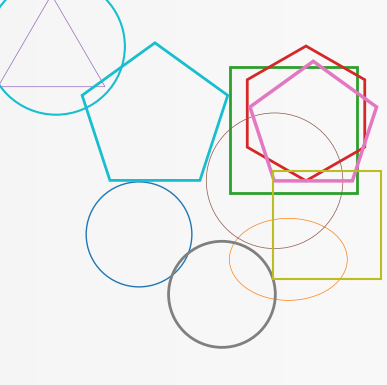[{"shape": "circle", "thickness": 1, "radius": 0.68, "center": [0.359, 0.391]}, {"shape": "oval", "thickness": 0.5, "radius": 0.76, "center": [0.744, 0.326]}, {"shape": "square", "thickness": 2, "radius": 0.82, "center": [0.757, 0.662]}, {"shape": "hexagon", "thickness": 2, "radius": 0.88, "center": [0.79, 0.705]}, {"shape": "triangle", "thickness": 0.5, "radius": 0.8, "center": [0.133, 0.854]}, {"shape": "circle", "thickness": 0.5, "radius": 0.88, "center": [0.709, 0.53]}, {"shape": "pentagon", "thickness": 2.5, "radius": 0.86, "center": [0.808, 0.669]}, {"shape": "circle", "thickness": 2, "radius": 0.69, "center": [0.573, 0.235]}, {"shape": "square", "thickness": 1.5, "radius": 0.7, "center": [0.845, 0.416]}, {"shape": "circle", "thickness": 1.5, "radius": 0.89, "center": [0.145, 0.88]}, {"shape": "pentagon", "thickness": 2, "radius": 0.99, "center": [0.4, 0.691]}]